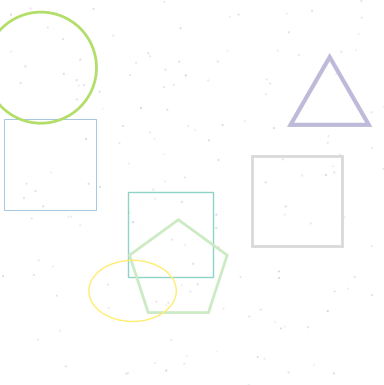[{"shape": "square", "thickness": 1, "radius": 0.55, "center": [0.443, 0.39]}, {"shape": "triangle", "thickness": 3, "radius": 0.59, "center": [0.856, 0.734]}, {"shape": "square", "thickness": 0.5, "radius": 0.59, "center": [0.13, 0.572]}, {"shape": "circle", "thickness": 2, "radius": 0.72, "center": [0.106, 0.824]}, {"shape": "square", "thickness": 2, "radius": 0.58, "center": [0.771, 0.477]}, {"shape": "pentagon", "thickness": 2, "radius": 0.67, "center": [0.463, 0.296]}, {"shape": "oval", "thickness": 1, "radius": 0.57, "center": [0.344, 0.244]}]